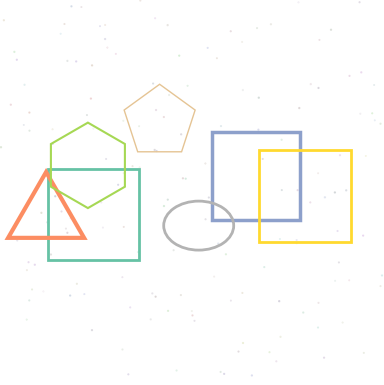[{"shape": "square", "thickness": 2, "radius": 0.59, "center": [0.243, 0.442]}, {"shape": "triangle", "thickness": 3, "radius": 0.57, "center": [0.12, 0.439]}, {"shape": "square", "thickness": 2.5, "radius": 0.57, "center": [0.665, 0.543]}, {"shape": "hexagon", "thickness": 1.5, "radius": 0.55, "center": [0.228, 0.571]}, {"shape": "square", "thickness": 2, "radius": 0.59, "center": [0.792, 0.491]}, {"shape": "pentagon", "thickness": 1, "radius": 0.48, "center": [0.415, 0.684]}, {"shape": "oval", "thickness": 2, "radius": 0.45, "center": [0.516, 0.414]}]